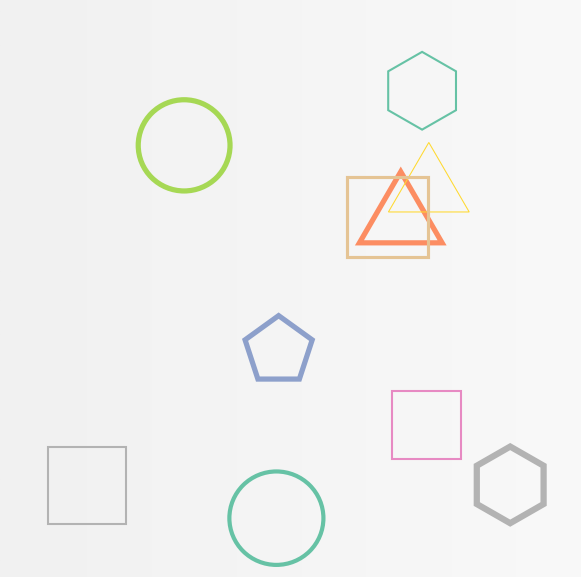[{"shape": "circle", "thickness": 2, "radius": 0.4, "center": [0.476, 0.102]}, {"shape": "hexagon", "thickness": 1, "radius": 0.34, "center": [0.726, 0.842]}, {"shape": "triangle", "thickness": 2.5, "radius": 0.41, "center": [0.689, 0.62]}, {"shape": "pentagon", "thickness": 2.5, "radius": 0.3, "center": [0.479, 0.392]}, {"shape": "square", "thickness": 1, "radius": 0.3, "center": [0.734, 0.264]}, {"shape": "circle", "thickness": 2.5, "radius": 0.39, "center": [0.317, 0.747]}, {"shape": "triangle", "thickness": 0.5, "radius": 0.4, "center": [0.738, 0.672]}, {"shape": "square", "thickness": 1.5, "radius": 0.35, "center": [0.667, 0.624]}, {"shape": "square", "thickness": 1, "radius": 0.33, "center": [0.15, 0.159]}, {"shape": "hexagon", "thickness": 3, "radius": 0.33, "center": [0.878, 0.16]}]